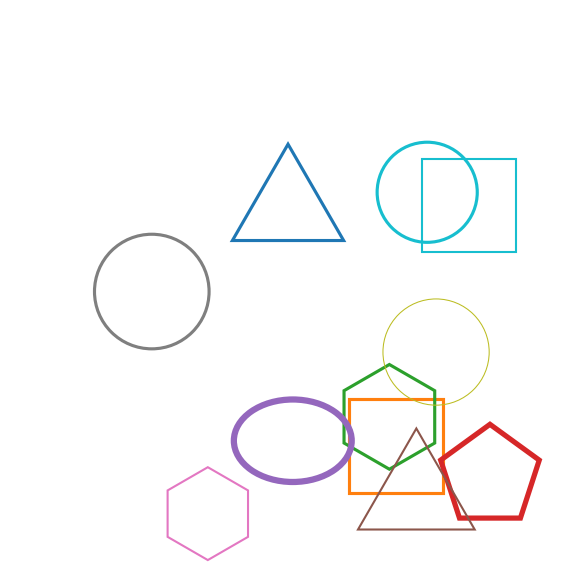[{"shape": "triangle", "thickness": 1.5, "radius": 0.56, "center": [0.499, 0.638]}, {"shape": "square", "thickness": 1.5, "radius": 0.41, "center": [0.685, 0.226]}, {"shape": "hexagon", "thickness": 1.5, "radius": 0.45, "center": [0.674, 0.277]}, {"shape": "pentagon", "thickness": 2.5, "radius": 0.45, "center": [0.848, 0.175]}, {"shape": "oval", "thickness": 3, "radius": 0.51, "center": [0.507, 0.236]}, {"shape": "triangle", "thickness": 1, "radius": 0.58, "center": [0.721, 0.141]}, {"shape": "hexagon", "thickness": 1, "radius": 0.4, "center": [0.36, 0.11]}, {"shape": "circle", "thickness": 1.5, "radius": 0.5, "center": [0.263, 0.494]}, {"shape": "circle", "thickness": 0.5, "radius": 0.46, "center": [0.755, 0.39]}, {"shape": "square", "thickness": 1, "radius": 0.41, "center": [0.812, 0.643]}, {"shape": "circle", "thickness": 1.5, "radius": 0.43, "center": [0.74, 0.666]}]